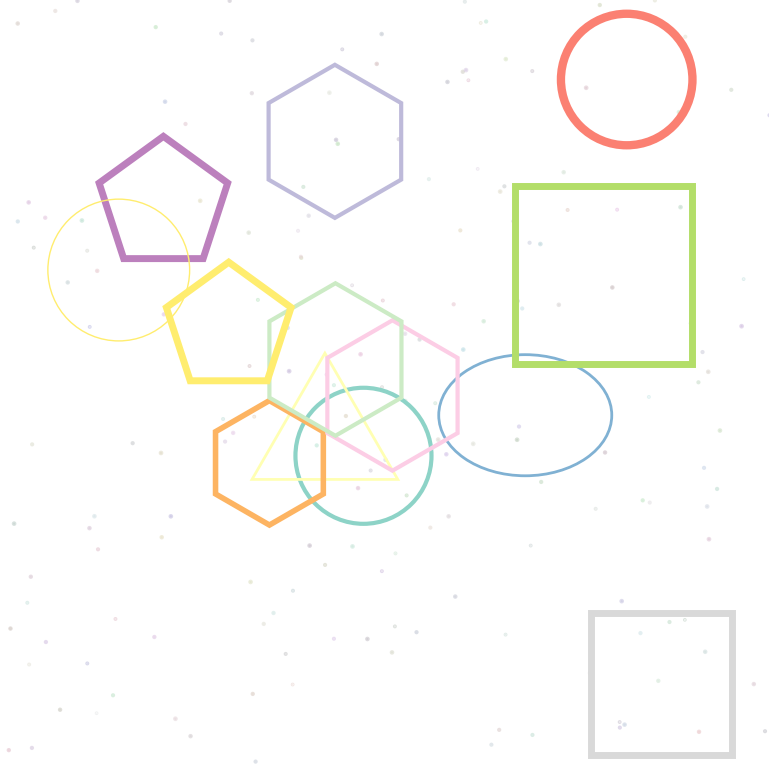[{"shape": "circle", "thickness": 1.5, "radius": 0.44, "center": [0.472, 0.408]}, {"shape": "triangle", "thickness": 1, "radius": 0.55, "center": [0.422, 0.432]}, {"shape": "hexagon", "thickness": 1.5, "radius": 0.5, "center": [0.435, 0.816]}, {"shape": "circle", "thickness": 3, "radius": 0.43, "center": [0.814, 0.897]}, {"shape": "oval", "thickness": 1, "radius": 0.56, "center": [0.682, 0.461]}, {"shape": "hexagon", "thickness": 2, "radius": 0.4, "center": [0.35, 0.399]}, {"shape": "square", "thickness": 2.5, "radius": 0.58, "center": [0.784, 0.643]}, {"shape": "hexagon", "thickness": 1.5, "radius": 0.49, "center": [0.51, 0.486]}, {"shape": "square", "thickness": 2.5, "radius": 0.46, "center": [0.859, 0.112]}, {"shape": "pentagon", "thickness": 2.5, "radius": 0.44, "center": [0.212, 0.735]}, {"shape": "hexagon", "thickness": 1.5, "radius": 0.5, "center": [0.436, 0.533]}, {"shape": "circle", "thickness": 0.5, "radius": 0.46, "center": [0.154, 0.649]}, {"shape": "pentagon", "thickness": 2.5, "radius": 0.43, "center": [0.297, 0.574]}]